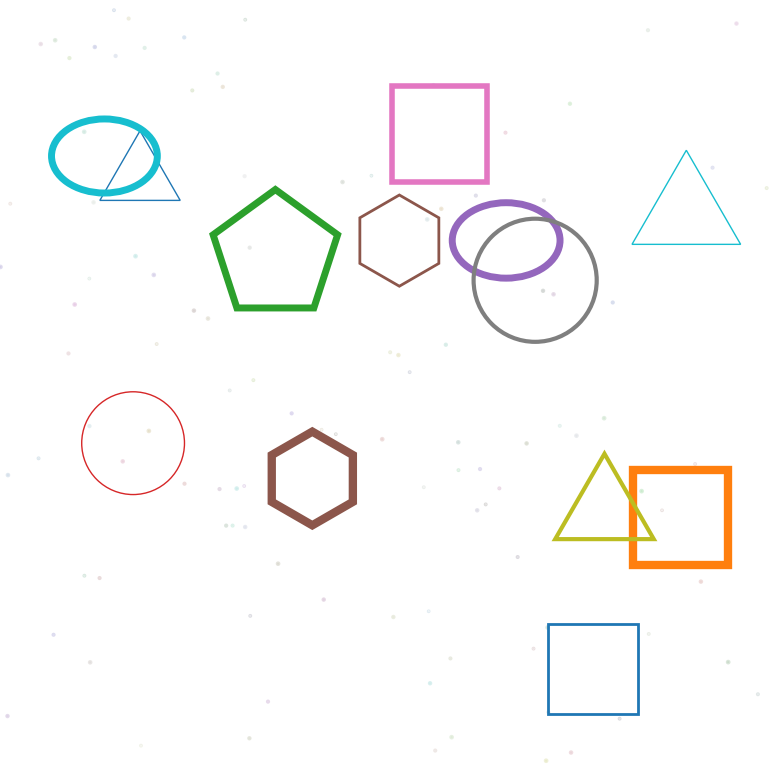[{"shape": "triangle", "thickness": 0.5, "radius": 0.3, "center": [0.182, 0.77]}, {"shape": "square", "thickness": 1, "radius": 0.29, "center": [0.77, 0.131]}, {"shape": "square", "thickness": 3, "radius": 0.31, "center": [0.884, 0.328]}, {"shape": "pentagon", "thickness": 2.5, "radius": 0.43, "center": [0.358, 0.669]}, {"shape": "circle", "thickness": 0.5, "radius": 0.33, "center": [0.173, 0.424]}, {"shape": "oval", "thickness": 2.5, "radius": 0.35, "center": [0.657, 0.688]}, {"shape": "hexagon", "thickness": 1, "radius": 0.3, "center": [0.519, 0.688]}, {"shape": "hexagon", "thickness": 3, "radius": 0.3, "center": [0.406, 0.379]}, {"shape": "square", "thickness": 2, "radius": 0.31, "center": [0.571, 0.826]}, {"shape": "circle", "thickness": 1.5, "radius": 0.4, "center": [0.695, 0.636]}, {"shape": "triangle", "thickness": 1.5, "radius": 0.37, "center": [0.785, 0.337]}, {"shape": "triangle", "thickness": 0.5, "radius": 0.41, "center": [0.891, 0.723]}, {"shape": "oval", "thickness": 2.5, "radius": 0.34, "center": [0.136, 0.797]}]